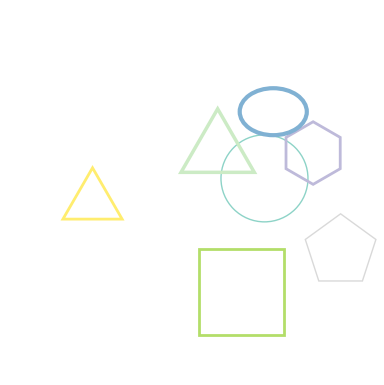[{"shape": "circle", "thickness": 1, "radius": 0.56, "center": [0.687, 0.537]}, {"shape": "hexagon", "thickness": 2, "radius": 0.41, "center": [0.813, 0.602]}, {"shape": "oval", "thickness": 3, "radius": 0.44, "center": [0.71, 0.71]}, {"shape": "square", "thickness": 2, "radius": 0.56, "center": [0.628, 0.241]}, {"shape": "pentagon", "thickness": 1, "radius": 0.48, "center": [0.885, 0.348]}, {"shape": "triangle", "thickness": 2.5, "radius": 0.55, "center": [0.565, 0.607]}, {"shape": "triangle", "thickness": 2, "radius": 0.44, "center": [0.24, 0.475]}]